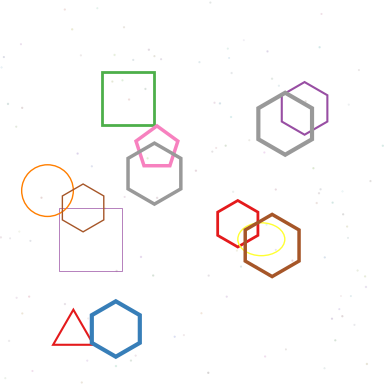[{"shape": "hexagon", "thickness": 2, "radius": 0.3, "center": [0.618, 0.419]}, {"shape": "triangle", "thickness": 1.5, "radius": 0.3, "center": [0.191, 0.135]}, {"shape": "hexagon", "thickness": 3, "radius": 0.36, "center": [0.301, 0.145]}, {"shape": "square", "thickness": 2, "radius": 0.34, "center": [0.333, 0.744]}, {"shape": "square", "thickness": 0.5, "radius": 0.41, "center": [0.235, 0.377]}, {"shape": "hexagon", "thickness": 1.5, "radius": 0.34, "center": [0.791, 0.718]}, {"shape": "circle", "thickness": 1, "radius": 0.34, "center": [0.123, 0.505]}, {"shape": "oval", "thickness": 1, "radius": 0.31, "center": [0.679, 0.379]}, {"shape": "hexagon", "thickness": 2.5, "radius": 0.4, "center": [0.707, 0.362]}, {"shape": "hexagon", "thickness": 1, "radius": 0.31, "center": [0.216, 0.46]}, {"shape": "pentagon", "thickness": 2.5, "radius": 0.29, "center": [0.408, 0.616]}, {"shape": "hexagon", "thickness": 2.5, "radius": 0.4, "center": [0.401, 0.549]}, {"shape": "hexagon", "thickness": 3, "radius": 0.4, "center": [0.741, 0.679]}]